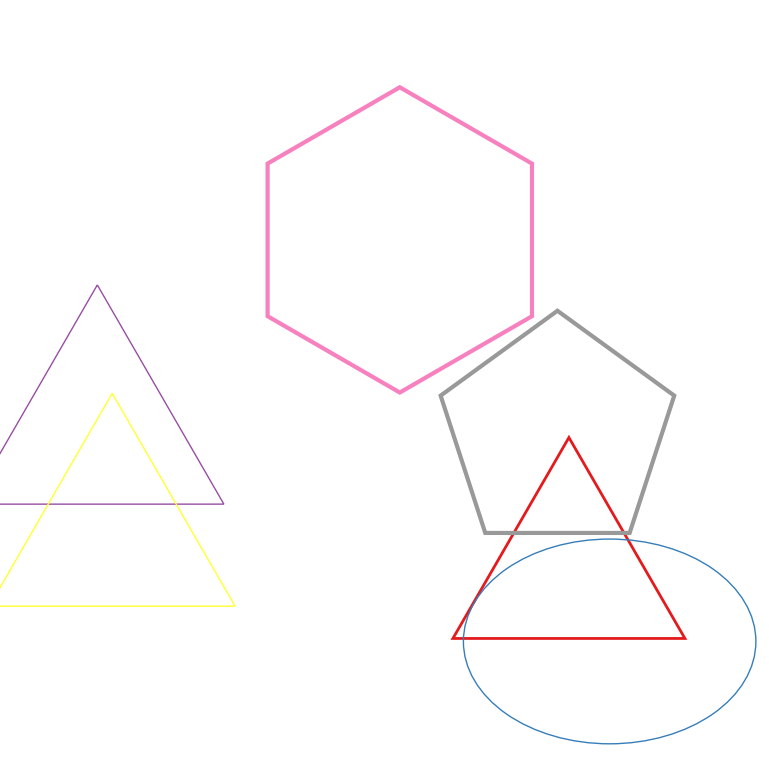[{"shape": "triangle", "thickness": 1, "radius": 0.87, "center": [0.739, 0.258]}, {"shape": "oval", "thickness": 0.5, "radius": 0.95, "center": [0.792, 0.167]}, {"shape": "triangle", "thickness": 0.5, "radius": 0.95, "center": [0.126, 0.44]}, {"shape": "triangle", "thickness": 0.5, "radius": 0.92, "center": [0.146, 0.305]}, {"shape": "hexagon", "thickness": 1.5, "radius": 0.99, "center": [0.519, 0.688]}, {"shape": "pentagon", "thickness": 1.5, "radius": 0.8, "center": [0.724, 0.437]}]